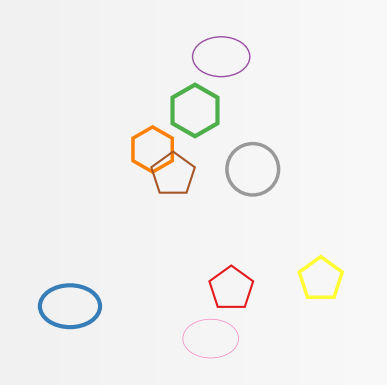[{"shape": "pentagon", "thickness": 1.5, "radius": 0.3, "center": [0.597, 0.251]}, {"shape": "oval", "thickness": 3, "radius": 0.39, "center": [0.181, 0.205]}, {"shape": "hexagon", "thickness": 3, "radius": 0.33, "center": [0.503, 0.713]}, {"shape": "oval", "thickness": 1, "radius": 0.37, "center": [0.571, 0.853]}, {"shape": "hexagon", "thickness": 2.5, "radius": 0.29, "center": [0.394, 0.612]}, {"shape": "pentagon", "thickness": 2.5, "radius": 0.29, "center": [0.828, 0.275]}, {"shape": "pentagon", "thickness": 1.5, "radius": 0.3, "center": [0.447, 0.547]}, {"shape": "oval", "thickness": 0.5, "radius": 0.36, "center": [0.544, 0.121]}, {"shape": "circle", "thickness": 2.5, "radius": 0.33, "center": [0.652, 0.56]}]